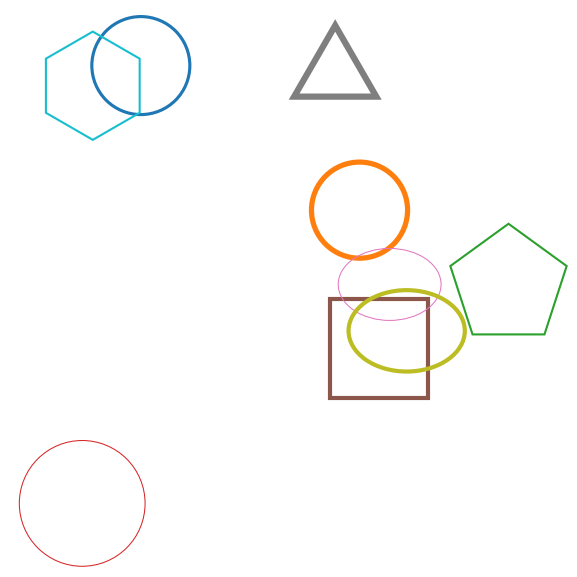[{"shape": "circle", "thickness": 1.5, "radius": 0.42, "center": [0.244, 0.886]}, {"shape": "circle", "thickness": 2.5, "radius": 0.42, "center": [0.623, 0.635]}, {"shape": "pentagon", "thickness": 1, "radius": 0.53, "center": [0.881, 0.506]}, {"shape": "circle", "thickness": 0.5, "radius": 0.54, "center": [0.142, 0.127]}, {"shape": "square", "thickness": 2, "radius": 0.43, "center": [0.656, 0.395]}, {"shape": "oval", "thickness": 0.5, "radius": 0.45, "center": [0.675, 0.507]}, {"shape": "triangle", "thickness": 3, "radius": 0.41, "center": [0.58, 0.873]}, {"shape": "oval", "thickness": 2, "radius": 0.5, "center": [0.704, 0.426]}, {"shape": "hexagon", "thickness": 1, "radius": 0.47, "center": [0.161, 0.851]}]